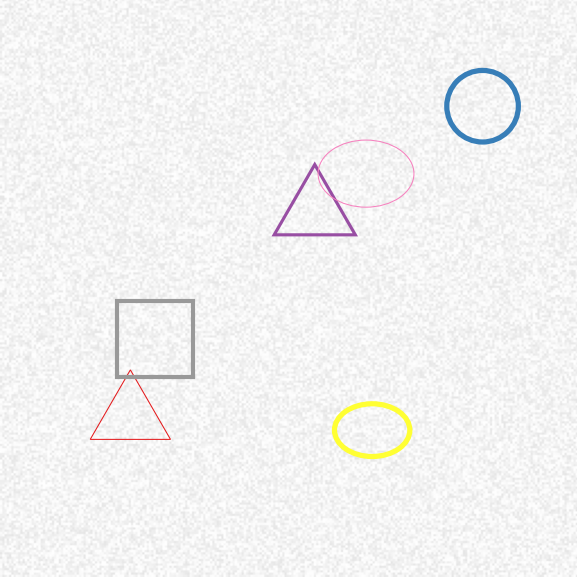[{"shape": "triangle", "thickness": 0.5, "radius": 0.4, "center": [0.226, 0.278]}, {"shape": "circle", "thickness": 2.5, "radius": 0.31, "center": [0.836, 0.815]}, {"shape": "triangle", "thickness": 1.5, "radius": 0.41, "center": [0.545, 0.633]}, {"shape": "oval", "thickness": 2.5, "radius": 0.33, "center": [0.644, 0.254]}, {"shape": "oval", "thickness": 0.5, "radius": 0.42, "center": [0.634, 0.698]}, {"shape": "square", "thickness": 2, "radius": 0.33, "center": [0.268, 0.412]}]